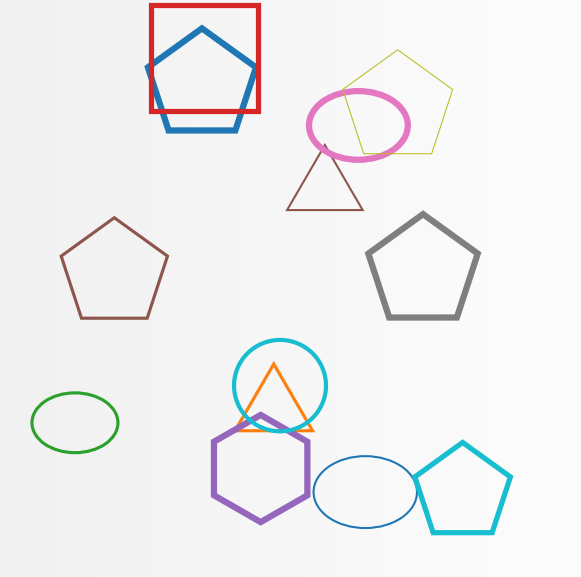[{"shape": "pentagon", "thickness": 3, "radius": 0.49, "center": [0.347, 0.852]}, {"shape": "oval", "thickness": 1, "radius": 0.44, "center": [0.628, 0.147]}, {"shape": "triangle", "thickness": 1.5, "radius": 0.39, "center": [0.471, 0.292]}, {"shape": "oval", "thickness": 1.5, "radius": 0.37, "center": [0.129, 0.267]}, {"shape": "square", "thickness": 2.5, "radius": 0.46, "center": [0.352, 0.899]}, {"shape": "hexagon", "thickness": 3, "radius": 0.46, "center": [0.448, 0.188]}, {"shape": "pentagon", "thickness": 1.5, "radius": 0.48, "center": [0.197, 0.526]}, {"shape": "triangle", "thickness": 1, "radius": 0.38, "center": [0.559, 0.673]}, {"shape": "oval", "thickness": 3, "radius": 0.42, "center": [0.617, 0.782]}, {"shape": "pentagon", "thickness": 3, "radius": 0.49, "center": [0.728, 0.529]}, {"shape": "pentagon", "thickness": 0.5, "radius": 0.5, "center": [0.684, 0.813]}, {"shape": "pentagon", "thickness": 2.5, "radius": 0.43, "center": [0.796, 0.147]}, {"shape": "circle", "thickness": 2, "radius": 0.4, "center": [0.482, 0.331]}]